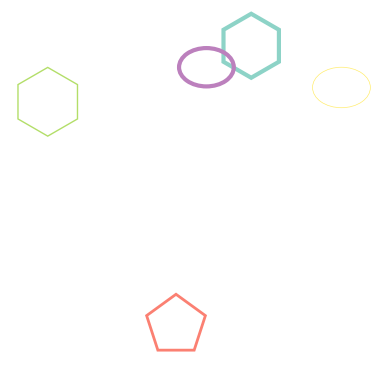[{"shape": "hexagon", "thickness": 3, "radius": 0.42, "center": [0.652, 0.881]}, {"shape": "pentagon", "thickness": 2, "radius": 0.4, "center": [0.457, 0.155]}, {"shape": "hexagon", "thickness": 1, "radius": 0.45, "center": [0.124, 0.736]}, {"shape": "oval", "thickness": 3, "radius": 0.36, "center": [0.536, 0.825]}, {"shape": "oval", "thickness": 0.5, "radius": 0.38, "center": [0.887, 0.773]}]